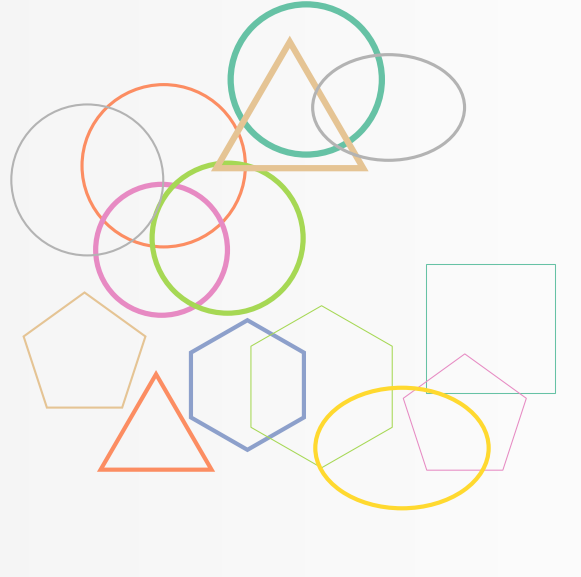[{"shape": "circle", "thickness": 3, "radius": 0.65, "center": [0.527, 0.862]}, {"shape": "square", "thickness": 0.5, "radius": 0.56, "center": [0.844, 0.431]}, {"shape": "triangle", "thickness": 2, "radius": 0.55, "center": [0.268, 0.241]}, {"shape": "circle", "thickness": 1.5, "radius": 0.7, "center": [0.282, 0.712]}, {"shape": "hexagon", "thickness": 2, "radius": 0.56, "center": [0.426, 0.332]}, {"shape": "circle", "thickness": 2.5, "radius": 0.57, "center": [0.278, 0.567]}, {"shape": "pentagon", "thickness": 0.5, "radius": 0.56, "center": [0.8, 0.275]}, {"shape": "hexagon", "thickness": 0.5, "radius": 0.7, "center": [0.553, 0.329]}, {"shape": "circle", "thickness": 2.5, "radius": 0.65, "center": [0.392, 0.587]}, {"shape": "oval", "thickness": 2, "radius": 0.75, "center": [0.692, 0.223]}, {"shape": "pentagon", "thickness": 1, "radius": 0.55, "center": [0.145, 0.382]}, {"shape": "triangle", "thickness": 3, "radius": 0.73, "center": [0.499, 0.781]}, {"shape": "circle", "thickness": 1, "radius": 0.65, "center": [0.15, 0.688]}, {"shape": "oval", "thickness": 1.5, "radius": 0.65, "center": [0.669, 0.813]}]